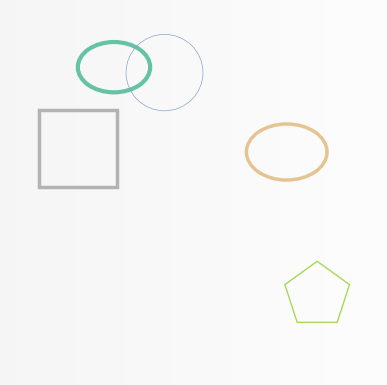[{"shape": "oval", "thickness": 3, "radius": 0.47, "center": [0.294, 0.826]}, {"shape": "circle", "thickness": 0.5, "radius": 0.5, "center": [0.425, 0.811]}, {"shape": "pentagon", "thickness": 1, "radius": 0.44, "center": [0.819, 0.234]}, {"shape": "oval", "thickness": 2.5, "radius": 0.52, "center": [0.74, 0.605]}, {"shape": "square", "thickness": 2.5, "radius": 0.5, "center": [0.201, 0.614]}]